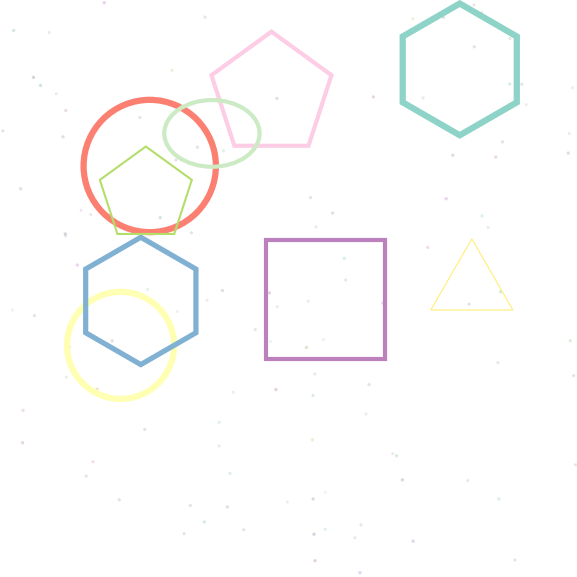[{"shape": "hexagon", "thickness": 3, "radius": 0.57, "center": [0.796, 0.879]}, {"shape": "circle", "thickness": 3, "radius": 0.46, "center": [0.209, 0.401]}, {"shape": "circle", "thickness": 3, "radius": 0.57, "center": [0.259, 0.712]}, {"shape": "hexagon", "thickness": 2.5, "radius": 0.55, "center": [0.244, 0.478]}, {"shape": "pentagon", "thickness": 1, "radius": 0.42, "center": [0.253, 0.662]}, {"shape": "pentagon", "thickness": 2, "radius": 0.55, "center": [0.47, 0.835]}, {"shape": "square", "thickness": 2, "radius": 0.51, "center": [0.563, 0.481]}, {"shape": "oval", "thickness": 2, "radius": 0.41, "center": [0.367, 0.768]}, {"shape": "triangle", "thickness": 0.5, "radius": 0.41, "center": [0.817, 0.503]}]